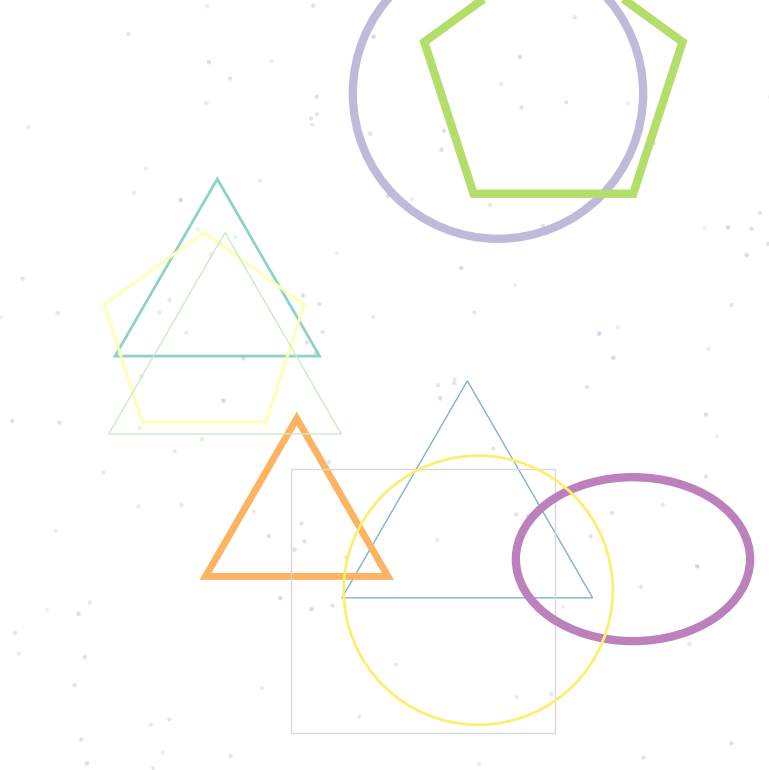[{"shape": "triangle", "thickness": 1, "radius": 0.77, "center": [0.282, 0.614]}, {"shape": "pentagon", "thickness": 1, "radius": 0.68, "center": [0.265, 0.562]}, {"shape": "circle", "thickness": 3, "radius": 0.94, "center": [0.647, 0.878]}, {"shape": "triangle", "thickness": 0.5, "radius": 0.94, "center": [0.607, 0.318]}, {"shape": "triangle", "thickness": 2.5, "radius": 0.68, "center": [0.385, 0.32]}, {"shape": "pentagon", "thickness": 3, "radius": 0.88, "center": [0.719, 0.891]}, {"shape": "square", "thickness": 0.5, "radius": 0.86, "center": [0.549, 0.219]}, {"shape": "oval", "thickness": 3, "radius": 0.76, "center": [0.822, 0.274]}, {"shape": "triangle", "thickness": 0.5, "radius": 0.87, "center": [0.292, 0.524]}, {"shape": "circle", "thickness": 1, "radius": 0.87, "center": [0.621, 0.233]}]